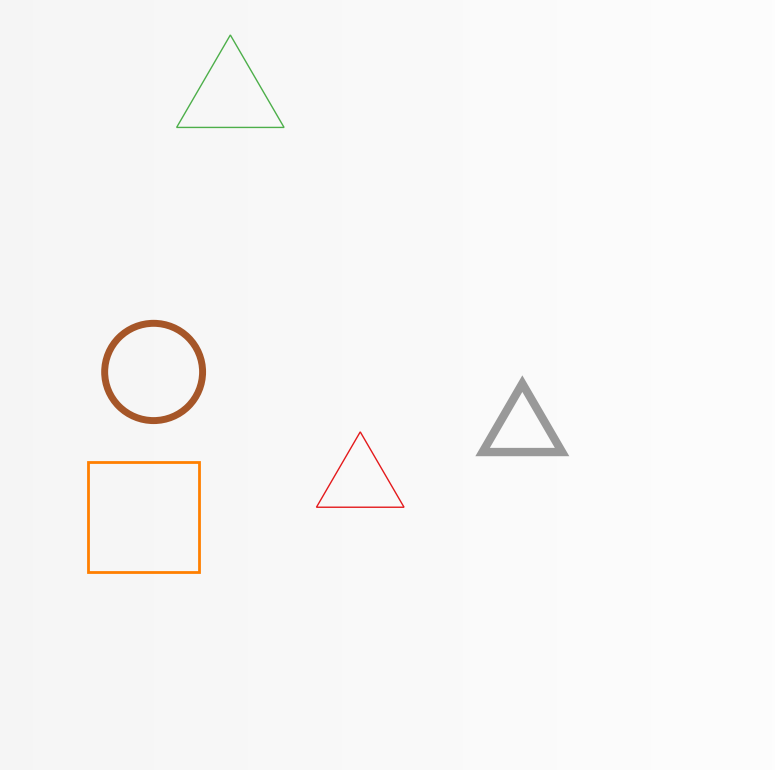[{"shape": "triangle", "thickness": 0.5, "radius": 0.33, "center": [0.465, 0.374]}, {"shape": "triangle", "thickness": 0.5, "radius": 0.4, "center": [0.297, 0.875]}, {"shape": "square", "thickness": 1, "radius": 0.36, "center": [0.185, 0.328]}, {"shape": "circle", "thickness": 2.5, "radius": 0.32, "center": [0.198, 0.517]}, {"shape": "triangle", "thickness": 3, "radius": 0.3, "center": [0.674, 0.443]}]